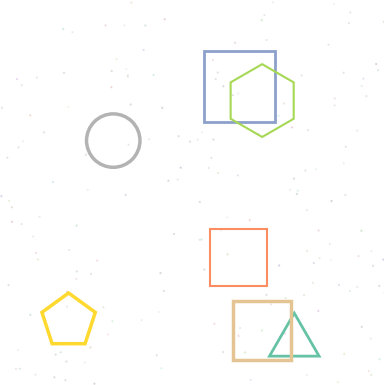[{"shape": "triangle", "thickness": 2, "radius": 0.37, "center": [0.764, 0.112]}, {"shape": "square", "thickness": 1.5, "radius": 0.37, "center": [0.62, 0.331]}, {"shape": "square", "thickness": 2, "radius": 0.46, "center": [0.622, 0.776]}, {"shape": "hexagon", "thickness": 1.5, "radius": 0.47, "center": [0.681, 0.739]}, {"shape": "pentagon", "thickness": 2.5, "radius": 0.36, "center": [0.178, 0.166]}, {"shape": "square", "thickness": 2.5, "radius": 0.38, "center": [0.681, 0.141]}, {"shape": "circle", "thickness": 2.5, "radius": 0.35, "center": [0.294, 0.635]}]